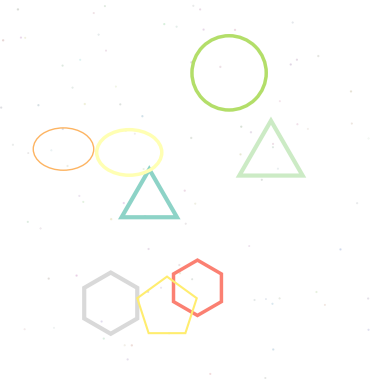[{"shape": "triangle", "thickness": 3, "radius": 0.42, "center": [0.388, 0.477]}, {"shape": "oval", "thickness": 2.5, "radius": 0.42, "center": [0.336, 0.604]}, {"shape": "hexagon", "thickness": 2.5, "radius": 0.36, "center": [0.513, 0.252]}, {"shape": "oval", "thickness": 1, "radius": 0.39, "center": [0.165, 0.613]}, {"shape": "circle", "thickness": 2.5, "radius": 0.48, "center": [0.595, 0.811]}, {"shape": "hexagon", "thickness": 3, "radius": 0.4, "center": [0.288, 0.213]}, {"shape": "triangle", "thickness": 3, "radius": 0.47, "center": [0.704, 0.591]}, {"shape": "pentagon", "thickness": 1.5, "radius": 0.41, "center": [0.434, 0.2]}]